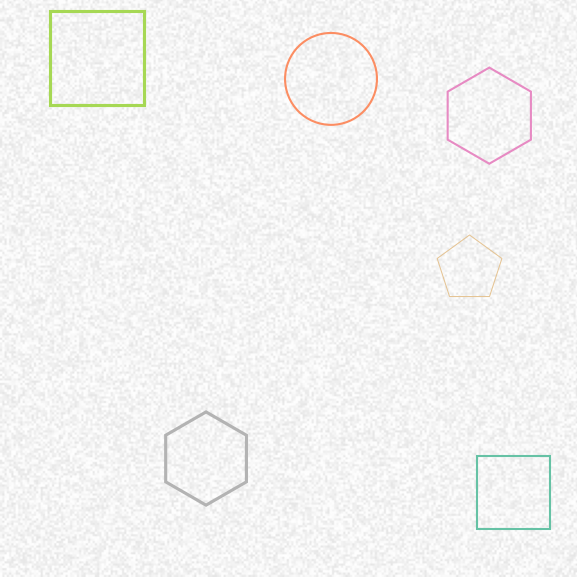[{"shape": "square", "thickness": 1, "radius": 0.31, "center": [0.889, 0.147]}, {"shape": "circle", "thickness": 1, "radius": 0.4, "center": [0.573, 0.863]}, {"shape": "hexagon", "thickness": 1, "radius": 0.42, "center": [0.847, 0.799]}, {"shape": "square", "thickness": 1.5, "radius": 0.41, "center": [0.168, 0.899]}, {"shape": "pentagon", "thickness": 0.5, "radius": 0.29, "center": [0.813, 0.533]}, {"shape": "hexagon", "thickness": 1.5, "radius": 0.4, "center": [0.357, 0.205]}]